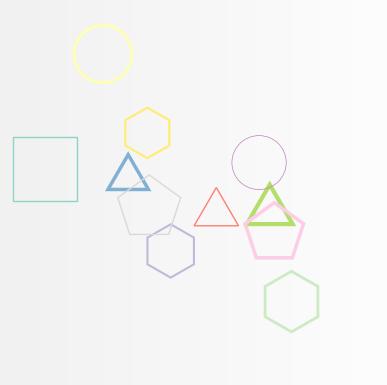[{"shape": "square", "thickness": 1, "radius": 0.41, "center": [0.117, 0.562]}, {"shape": "circle", "thickness": 2, "radius": 0.37, "center": [0.266, 0.86]}, {"shape": "hexagon", "thickness": 1.5, "radius": 0.35, "center": [0.44, 0.348]}, {"shape": "triangle", "thickness": 1, "radius": 0.33, "center": [0.558, 0.447]}, {"shape": "triangle", "thickness": 2.5, "radius": 0.3, "center": [0.331, 0.538]}, {"shape": "triangle", "thickness": 3, "radius": 0.34, "center": [0.696, 0.452]}, {"shape": "pentagon", "thickness": 2.5, "radius": 0.4, "center": [0.708, 0.394]}, {"shape": "pentagon", "thickness": 1, "radius": 0.43, "center": [0.385, 0.46]}, {"shape": "circle", "thickness": 0.5, "radius": 0.35, "center": [0.669, 0.578]}, {"shape": "hexagon", "thickness": 2, "radius": 0.39, "center": [0.752, 0.217]}, {"shape": "hexagon", "thickness": 1.5, "radius": 0.33, "center": [0.38, 0.655]}]